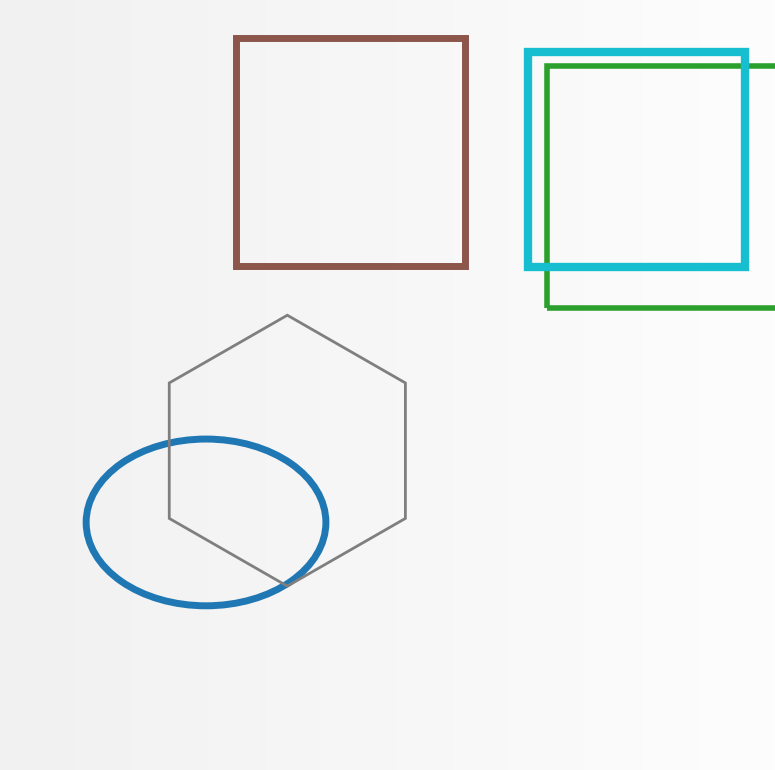[{"shape": "oval", "thickness": 2.5, "radius": 0.77, "center": [0.266, 0.322]}, {"shape": "square", "thickness": 2, "radius": 0.79, "center": [0.863, 0.757]}, {"shape": "square", "thickness": 2.5, "radius": 0.74, "center": [0.452, 0.803]}, {"shape": "hexagon", "thickness": 1, "radius": 0.88, "center": [0.371, 0.415]}, {"shape": "square", "thickness": 3, "radius": 0.7, "center": [0.822, 0.793]}]